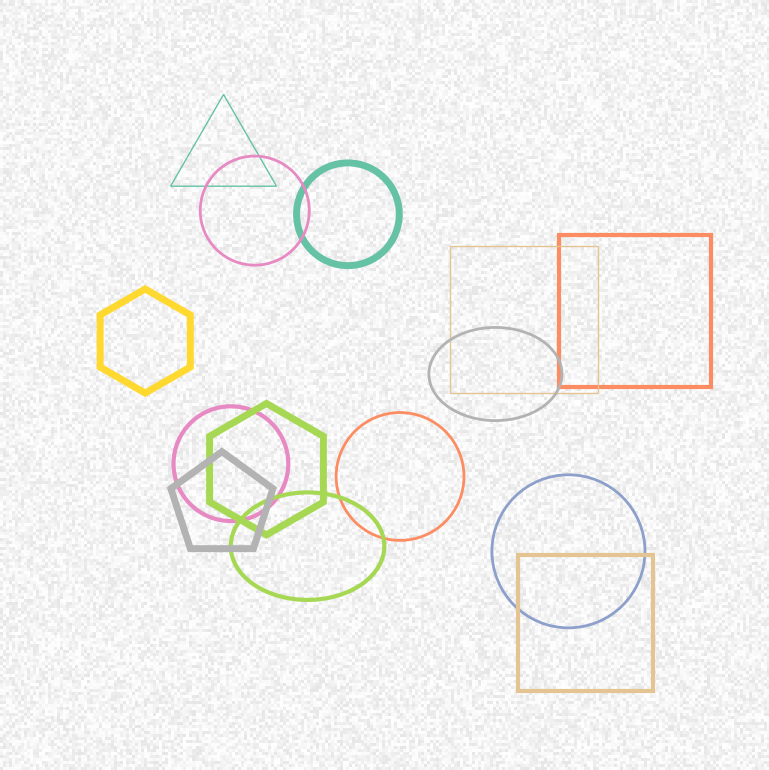[{"shape": "triangle", "thickness": 0.5, "radius": 0.4, "center": [0.29, 0.798]}, {"shape": "circle", "thickness": 2.5, "radius": 0.33, "center": [0.452, 0.722]}, {"shape": "square", "thickness": 1.5, "radius": 0.49, "center": [0.825, 0.596]}, {"shape": "circle", "thickness": 1, "radius": 0.42, "center": [0.52, 0.381]}, {"shape": "circle", "thickness": 1, "radius": 0.5, "center": [0.738, 0.284]}, {"shape": "circle", "thickness": 1.5, "radius": 0.37, "center": [0.3, 0.398]}, {"shape": "circle", "thickness": 1, "radius": 0.35, "center": [0.331, 0.726]}, {"shape": "oval", "thickness": 1.5, "radius": 0.5, "center": [0.399, 0.291]}, {"shape": "hexagon", "thickness": 2.5, "radius": 0.43, "center": [0.346, 0.391]}, {"shape": "hexagon", "thickness": 2.5, "radius": 0.34, "center": [0.189, 0.557]}, {"shape": "square", "thickness": 0.5, "radius": 0.48, "center": [0.68, 0.585]}, {"shape": "square", "thickness": 1.5, "radius": 0.44, "center": [0.76, 0.191]}, {"shape": "pentagon", "thickness": 2.5, "radius": 0.35, "center": [0.288, 0.344]}, {"shape": "oval", "thickness": 1, "radius": 0.43, "center": [0.643, 0.514]}]